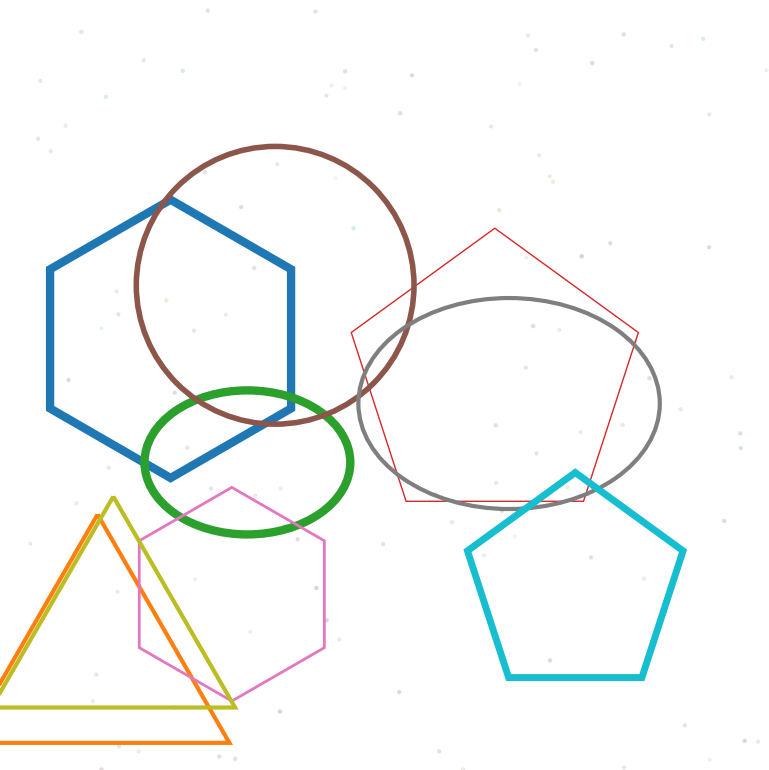[{"shape": "hexagon", "thickness": 3, "radius": 0.9, "center": [0.222, 0.56]}, {"shape": "triangle", "thickness": 1.5, "radius": 0.99, "center": [0.127, 0.134]}, {"shape": "oval", "thickness": 3, "radius": 0.67, "center": [0.321, 0.399]}, {"shape": "pentagon", "thickness": 0.5, "radius": 0.98, "center": [0.643, 0.508]}, {"shape": "circle", "thickness": 2, "radius": 0.9, "center": [0.357, 0.629]}, {"shape": "hexagon", "thickness": 1, "radius": 0.69, "center": [0.301, 0.228]}, {"shape": "oval", "thickness": 1.5, "radius": 0.98, "center": [0.661, 0.476]}, {"shape": "triangle", "thickness": 1.5, "radius": 0.91, "center": [0.147, 0.173]}, {"shape": "pentagon", "thickness": 2.5, "radius": 0.74, "center": [0.747, 0.239]}]